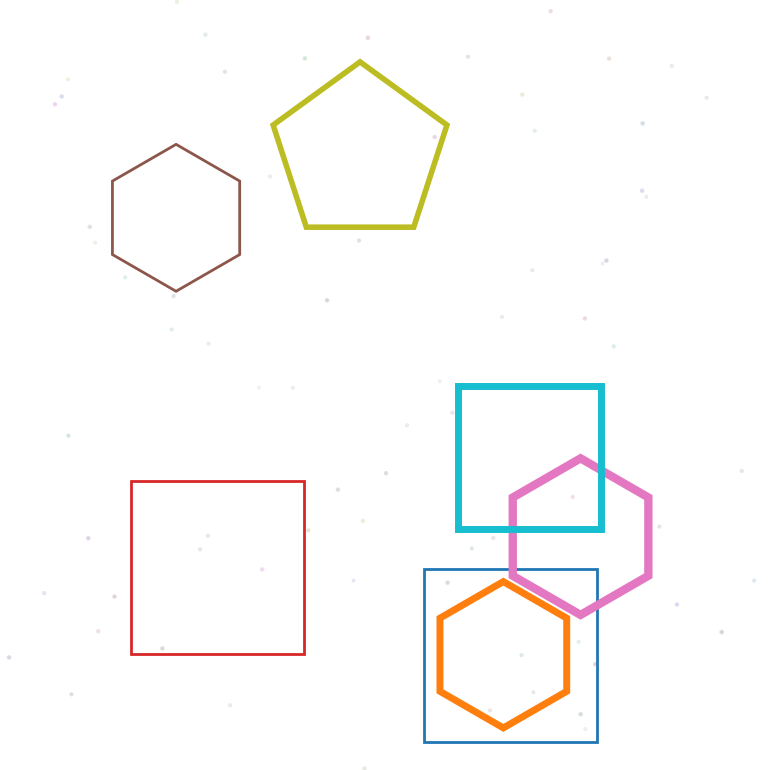[{"shape": "square", "thickness": 1, "radius": 0.56, "center": [0.663, 0.148]}, {"shape": "hexagon", "thickness": 2.5, "radius": 0.48, "center": [0.654, 0.15]}, {"shape": "square", "thickness": 1, "radius": 0.56, "center": [0.283, 0.263]}, {"shape": "hexagon", "thickness": 1, "radius": 0.48, "center": [0.229, 0.717]}, {"shape": "hexagon", "thickness": 3, "radius": 0.51, "center": [0.754, 0.303]}, {"shape": "pentagon", "thickness": 2, "radius": 0.59, "center": [0.468, 0.801]}, {"shape": "square", "thickness": 2.5, "radius": 0.46, "center": [0.687, 0.406]}]